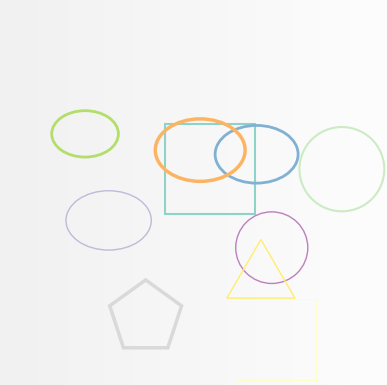[{"shape": "square", "thickness": 1.5, "radius": 0.58, "center": [0.542, 0.561]}, {"shape": "square", "thickness": 0.5, "radius": 0.53, "center": [0.711, 0.118]}, {"shape": "oval", "thickness": 1, "radius": 0.55, "center": [0.28, 0.428]}, {"shape": "oval", "thickness": 2, "radius": 0.54, "center": [0.662, 0.599]}, {"shape": "oval", "thickness": 2.5, "radius": 0.58, "center": [0.517, 0.61]}, {"shape": "oval", "thickness": 2, "radius": 0.43, "center": [0.22, 0.652]}, {"shape": "pentagon", "thickness": 2.5, "radius": 0.49, "center": [0.376, 0.176]}, {"shape": "circle", "thickness": 1, "radius": 0.46, "center": [0.701, 0.357]}, {"shape": "circle", "thickness": 1.5, "radius": 0.55, "center": [0.882, 0.561]}, {"shape": "triangle", "thickness": 1, "radius": 0.51, "center": [0.673, 0.276]}]